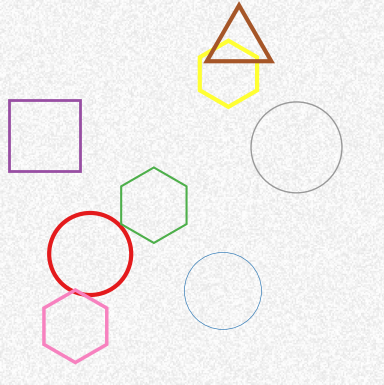[{"shape": "circle", "thickness": 3, "radius": 0.53, "center": [0.234, 0.34]}, {"shape": "circle", "thickness": 0.5, "radius": 0.5, "center": [0.579, 0.244]}, {"shape": "hexagon", "thickness": 1.5, "radius": 0.49, "center": [0.4, 0.467]}, {"shape": "square", "thickness": 2, "radius": 0.46, "center": [0.116, 0.648]}, {"shape": "hexagon", "thickness": 3, "radius": 0.43, "center": [0.593, 0.808]}, {"shape": "triangle", "thickness": 3, "radius": 0.48, "center": [0.621, 0.889]}, {"shape": "hexagon", "thickness": 2.5, "radius": 0.47, "center": [0.196, 0.153]}, {"shape": "circle", "thickness": 1, "radius": 0.59, "center": [0.77, 0.617]}]